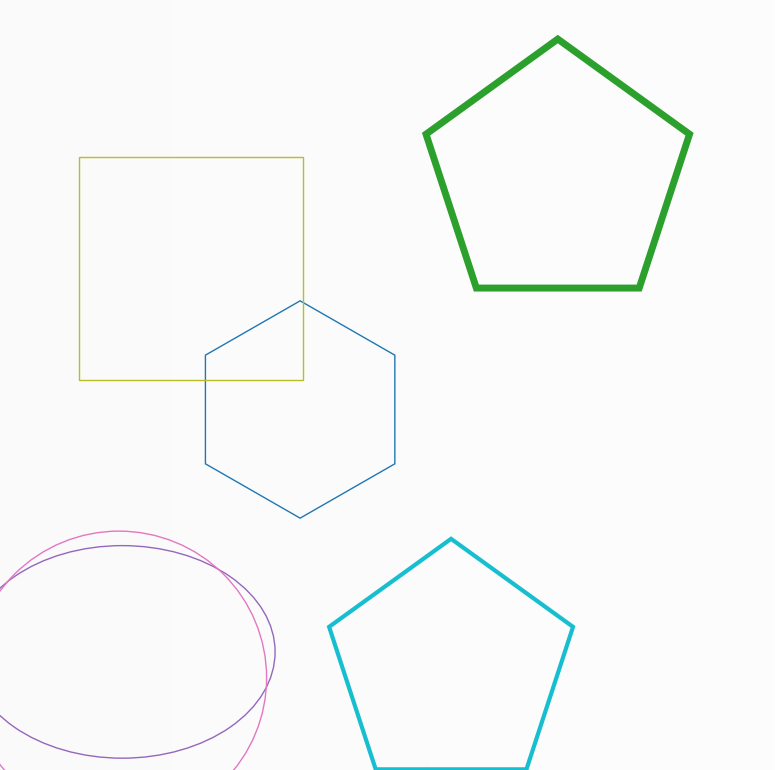[{"shape": "hexagon", "thickness": 0.5, "radius": 0.71, "center": [0.387, 0.468]}, {"shape": "pentagon", "thickness": 2.5, "radius": 0.89, "center": [0.72, 0.771]}, {"shape": "oval", "thickness": 0.5, "radius": 0.99, "center": [0.158, 0.153]}, {"shape": "circle", "thickness": 0.5, "radius": 0.95, "center": [0.154, 0.12]}, {"shape": "square", "thickness": 0.5, "radius": 0.72, "center": [0.246, 0.652]}, {"shape": "pentagon", "thickness": 1.5, "radius": 0.83, "center": [0.582, 0.135]}]